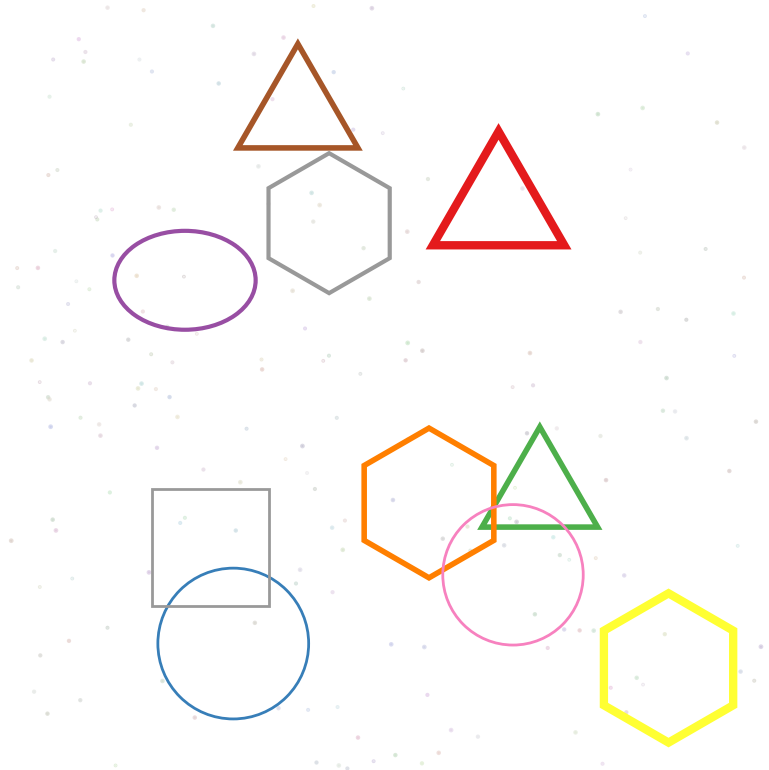[{"shape": "triangle", "thickness": 3, "radius": 0.49, "center": [0.647, 0.731]}, {"shape": "circle", "thickness": 1, "radius": 0.49, "center": [0.303, 0.164]}, {"shape": "triangle", "thickness": 2, "radius": 0.43, "center": [0.701, 0.359]}, {"shape": "oval", "thickness": 1.5, "radius": 0.46, "center": [0.24, 0.636]}, {"shape": "hexagon", "thickness": 2, "radius": 0.49, "center": [0.557, 0.347]}, {"shape": "hexagon", "thickness": 3, "radius": 0.48, "center": [0.868, 0.133]}, {"shape": "triangle", "thickness": 2, "radius": 0.45, "center": [0.387, 0.853]}, {"shape": "circle", "thickness": 1, "radius": 0.46, "center": [0.666, 0.253]}, {"shape": "hexagon", "thickness": 1.5, "radius": 0.45, "center": [0.427, 0.71]}, {"shape": "square", "thickness": 1, "radius": 0.38, "center": [0.274, 0.289]}]